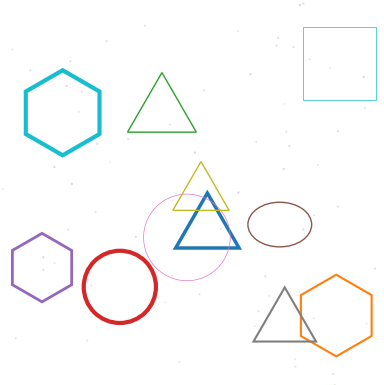[{"shape": "triangle", "thickness": 2.5, "radius": 0.48, "center": [0.539, 0.403]}, {"shape": "hexagon", "thickness": 1.5, "radius": 0.53, "center": [0.873, 0.18]}, {"shape": "triangle", "thickness": 1, "radius": 0.52, "center": [0.421, 0.708]}, {"shape": "circle", "thickness": 3, "radius": 0.47, "center": [0.311, 0.255]}, {"shape": "hexagon", "thickness": 2, "radius": 0.44, "center": [0.109, 0.305]}, {"shape": "oval", "thickness": 1, "radius": 0.41, "center": [0.727, 0.417]}, {"shape": "circle", "thickness": 0.5, "radius": 0.56, "center": [0.485, 0.383]}, {"shape": "triangle", "thickness": 1.5, "radius": 0.47, "center": [0.74, 0.16]}, {"shape": "triangle", "thickness": 1, "radius": 0.42, "center": [0.522, 0.496]}, {"shape": "square", "thickness": 0.5, "radius": 0.47, "center": [0.882, 0.835]}, {"shape": "hexagon", "thickness": 3, "radius": 0.55, "center": [0.163, 0.707]}]